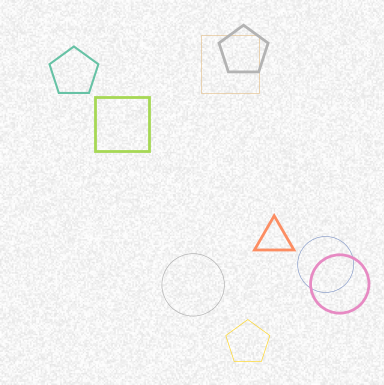[{"shape": "pentagon", "thickness": 1.5, "radius": 0.33, "center": [0.192, 0.813]}, {"shape": "triangle", "thickness": 2, "radius": 0.3, "center": [0.712, 0.38]}, {"shape": "circle", "thickness": 0.5, "radius": 0.36, "center": [0.846, 0.313]}, {"shape": "circle", "thickness": 2, "radius": 0.38, "center": [0.883, 0.262]}, {"shape": "square", "thickness": 2, "radius": 0.35, "center": [0.317, 0.677]}, {"shape": "pentagon", "thickness": 0.5, "radius": 0.3, "center": [0.644, 0.11]}, {"shape": "square", "thickness": 0.5, "radius": 0.38, "center": [0.597, 0.833]}, {"shape": "pentagon", "thickness": 2, "radius": 0.34, "center": [0.633, 0.867]}, {"shape": "circle", "thickness": 0.5, "radius": 0.41, "center": [0.502, 0.26]}]